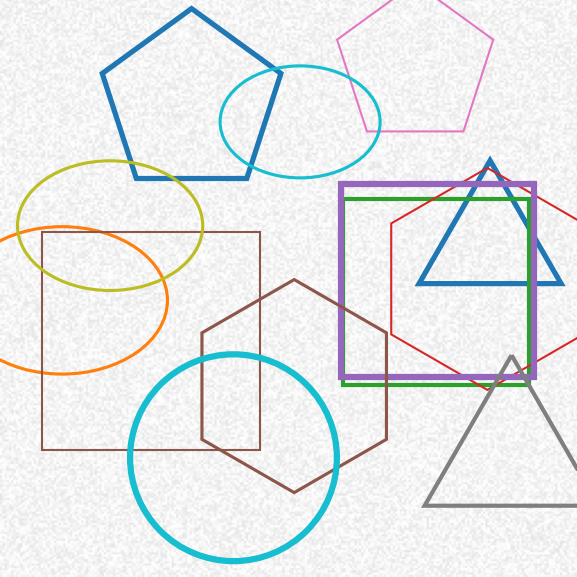[{"shape": "triangle", "thickness": 2.5, "radius": 0.71, "center": [0.849, 0.579]}, {"shape": "pentagon", "thickness": 2.5, "radius": 0.81, "center": [0.332, 0.822]}, {"shape": "oval", "thickness": 1.5, "radius": 0.91, "center": [0.108, 0.479]}, {"shape": "square", "thickness": 2, "radius": 0.81, "center": [0.755, 0.494]}, {"shape": "hexagon", "thickness": 1, "radius": 0.96, "center": [0.844, 0.516]}, {"shape": "square", "thickness": 3, "radius": 0.83, "center": [0.757, 0.514]}, {"shape": "square", "thickness": 1, "radius": 0.94, "center": [0.261, 0.408]}, {"shape": "hexagon", "thickness": 1.5, "radius": 0.92, "center": [0.509, 0.331]}, {"shape": "pentagon", "thickness": 1, "radius": 0.71, "center": [0.719, 0.887]}, {"shape": "triangle", "thickness": 2, "radius": 0.87, "center": [0.886, 0.21]}, {"shape": "oval", "thickness": 1.5, "radius": 0.8, "center": [0.191, 0.608]}, {"shape": "circle", "thickness": 3, "radius": 0.9, "center": [0.404, 0.207]}, {"shape": "oval", "thickness": 1.5, "radius": 0.69, "center": [0.52, 0.788]}]